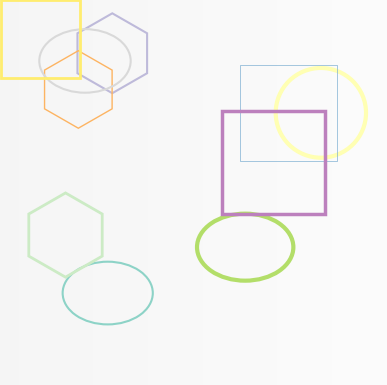[{"shape": "oval", "thickness": 1.5, "radius": 0.58, "center": [0.278, 0.239]}, {"shape": "circle", "thickness": 3, "radius": 0.58, "center": [0.828, 0.707]}, {"shape": "hexagon", "thickness": 1.5, "radius": 0.52, "center": [0.29, 0.862]}, {"shape": "square", "thickness": 0.5, "radius": 0.62, "center": [0.745, 0.706]}, {"shape": "hexagon", "thickness": 1, "radius": 0.5, "center": [0.202, 0.768]}, {"shape": "oval", "thickness": 3, "radius": 0.62, "center": [0.633, 0.358]}, {"shape": "oval", "thickness": 1.5, "radius": 0.59, "center": [0.219, 0.842]}, {"shape": "square", "thickness": 2.5, "radius": 0.66, "center": [0.706, 0.578]}, {"shape": "hexagon", "thickness": 2, "radius": 0.55, "center": [0.169, 0.389]}, {"shape": "square", "thickness": 2, "radius": 0.51, "center": [0.106, 0.898]}]